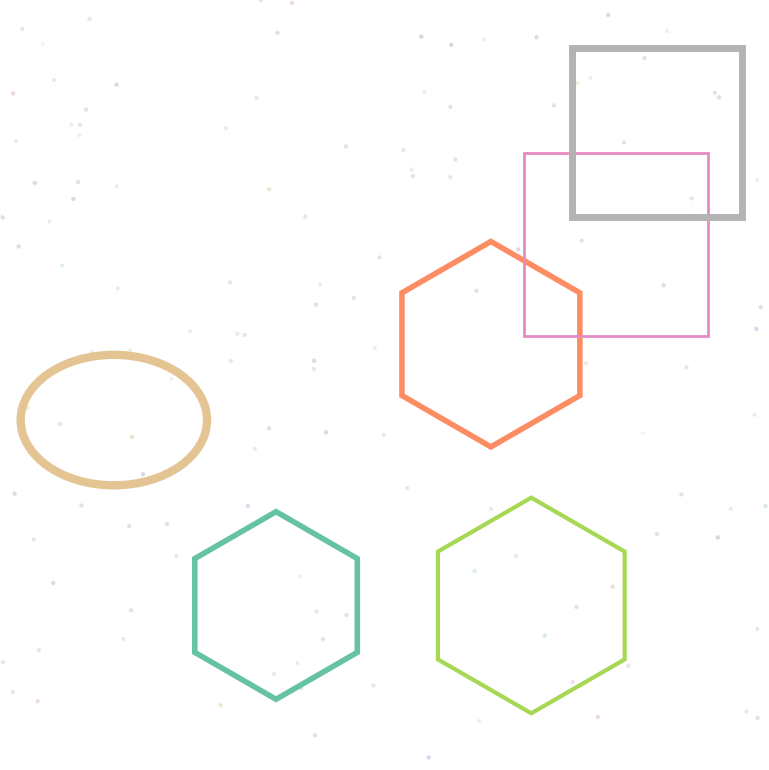[{"shape": "hexagon", "thickness": 2, "radius": 0.61, "center": [0.359, 0.214]}, {"shape": "hexagon", "thickness": 2, "radius": 0.67, "center": [0.638, 0.553]}, {"shape": "square", "thickness": 1, "radius": 0.6, "center": [0.8, 0.683]}, {"shape": "hexagon", "thickness": 1.5, "radius": 0.7, "center": [0.69, 0.214]}, {"shape": "oval", "thickness": 3, "radius": 0.61, "center": [0.148, 0.454]}, {"shape": "square", "thickness": 2.5, "radius": 0.55, "center": [0.853, 0.828]}]